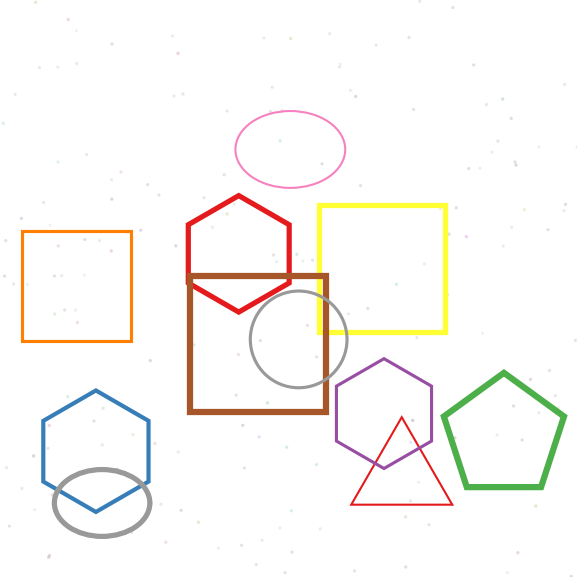[{"shape": "triangle", "thickness": 1, "radius": 0.51, "center": [0.696, 0.176]}, {"shape": "hexagon", "thickness": 2.5, "radius": 0.5, "center": [0.413, 0.56]}, {"shape": "hexagon", "thickness": 2, "radius": 0.53, "center": [0.166, 0.218]}, {"shape": "pentagon", "thickness": 3, "radius": 0.55, "center": [0.873, 0.244]}, {"shape": "hexagon", "thickness": 1.5, "radius": 0.48, "center": [0.665, 0.283]}, {"shape": "square", "thickness": 1.5, "radius": 0.47, "center": [0.133, 0.504]}, {"shape": "square", "thickness": 2.5, "radius": 0.55, "center": [0.662, 0.534]}, {"shape": "square", "thickness": 3, "radius": 0.59, "center": [0.447, 0.404]}, {"shape": "oval", "thickness": 1, "radius": 0.48, "center": [0.503, 0.74]}, {"shape": "circle", "thickness": 1.5, "radius": 0.42, "center": [0.517, 0.411]}, {"shape": "oval", "thickness": 2.5, "radius": 0.41, "center": [0.177, 0.128]}]